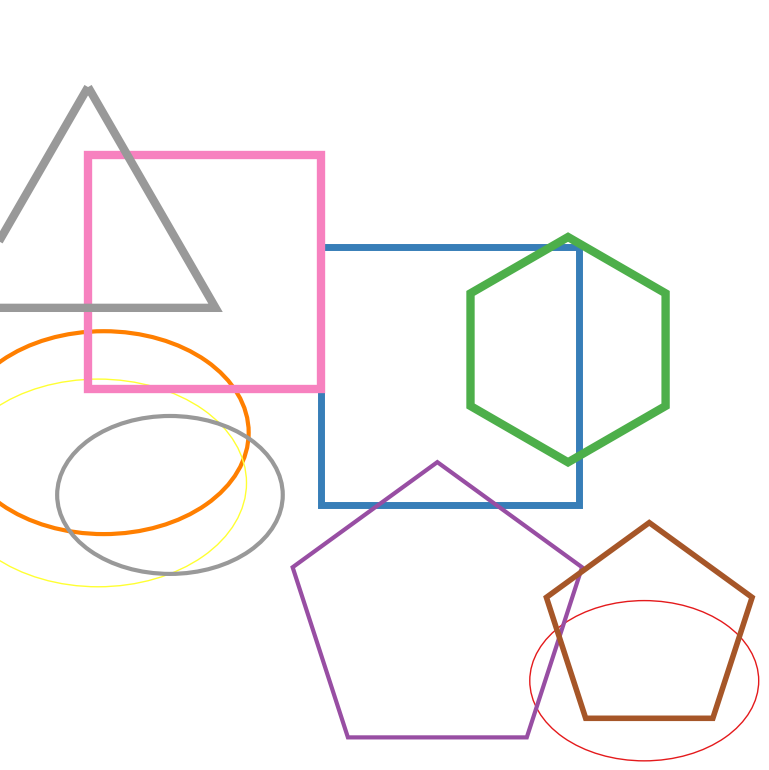[{"shape": "oval", "thickness": 0.5, "radius": 0.74, "center": [0.837, 0.116]}, {"shape": "square", "thickness": 2.5, "radius": 0.84, "center": [0.585, 0.511]}, {"shape": "hexagon", "thickness": 3, "radius": 0.73, "center": [0.738, 0.546]}, {"shape": "pentagon", "thickness": 1.5, "radius": 0.99, "center": [0.568, 0.202]}, {"shape": "oval", "thickness": 1.5, "radius": 0.94, "center": [0.135, 0.438]}, {"shape": "oval", "thickness": 0.5, "radius": 0.96, "center": [0.127, 0.373]}, {"shape": "pentagon", "thickness": 2, "radius": 0.7, "center": [0.843, 0.181]}, {"shape": "square", "thickness": 3, "radius": 0.76, "center": [0.266, 0.647]}, {"shape": "oval", "thickness": 1.5, "radius": 0.73, "center": [0.221, 0.357]}, {"shape": "triangle", "thickness": 3, "radius": 0.96, "center": [0.114, 0.696]}]